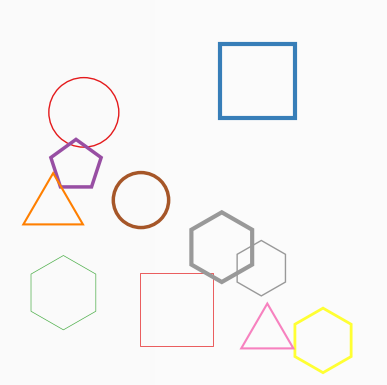[{"shape": "square", "thickness": 0.5, "radius": 0.47, "center": [0.455, 0.196]}, {"shape": "circle", "thickness": 1, "radius": 0.45, "center": [0.216, 0.708]}, {"shape": "square", "thickness": 3, "radius": 0.48, "center": [0.664, 0.79]}, {"shape": "hexagon", "thickness": 0.5, "radius": 0.48, "center": [0.164, 0.24]}, {"shape": "pentagon", "thickness": 2.5, "radius": 0.34, "center": [0.196, 0.57]}, {"shape": "triangle", "thickness": 1.5, "radius": 0.44, "center": [0.137, 0.462]}, {"shape": "hexagon", "thickness": 2, "radius": 0.42, "center": [0.834, 0.116]}, {"shape": "circle", "thickness": 2.5, "radius": 0.36, "center": [0.364, 0.48]}, {"shape": "triangle", "thickness": 1.5, "radius": 0.39, "center": [0.69, 0.134]}, {"shape": "hexagon", "thickness": 1, "radius": 0.36, "center": [0.674, 0.303]}, {"shape": "hexagon", "thickness": 3, "radius": 0.45, "center": [0.572, 0.358]}]